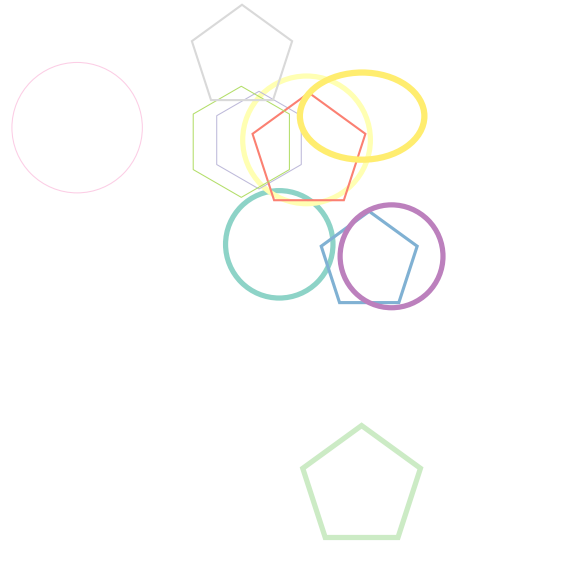[{"shape": "circle", "thickness": 2.5, "radius": 0.46, "center": [0.484, 0.576]}, {"shape": "circle", "thickness": 2.5, "radius": 0.55, "center": [0.531, 0.757]}, {"shape": "hexagon", "thickness": 0.5, "radius": 0.42, "center": [0.448, 0.756]}, {"shape": "pentagon", "thickness": 1, "radius": 0.51, "center": [0.535, 0.736]}, {"shape": "pentagon", "thickness": 1.5, "radius": 0.44, "center": [0.639, 0.546]}, {"shape": "hexagon", "thickness": 0.5, "radius": 0.48, "center": [0.418, 0.754]}, {"shape": "circle", "thickness": 0.5, "radius": 0.56, "center": [0.134, 0.778]}, {"shape": "pentagon", "thickness": 1, "radius": 0.46, "center": [0.419, 0.9]}, {"shape": "circle", "thickness": 2.5, "radius": 0.45, "center": [0.678, 0.555]}, {"shape": "pentagon", "thickness": 2.5, "radius": 0.54, "center": [0.626, 0.155]}, {"shape": "oval", "thickness": 3, "radius": 0.54, "center": [0.627, 0.798]}]